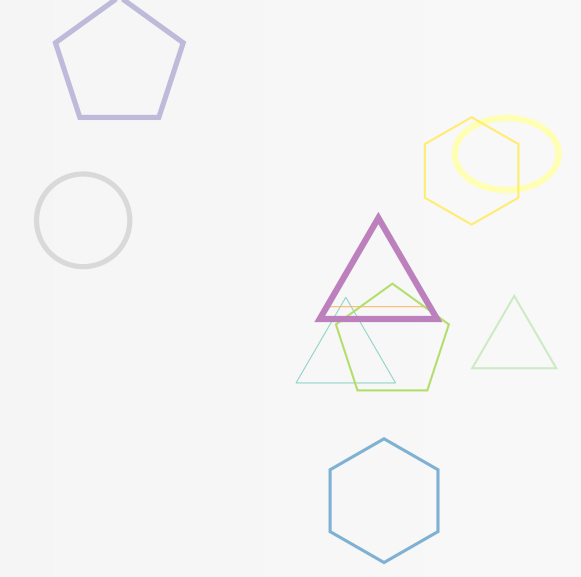[{"shape": "triangle", "thickness": 0.5, "radius": 0.49, "center": [0.595, 0.385]}, {"shape": "oval", "thickness": 3, "radius": 0.45, "center": [0.872, 0.732]}, {"shape": "pentagon", "thickness": 2.5, "radius": 0.58, "center": [0.205, 0.889]}, {"shape": "hexagon", "thickness": 1.5, "radius": 0.54, "center": [0.661, 0.132]}, {"shape": "triangle", "thickness": 0.5, "radius": 0.5, "center": [0.652, 0.518]}, {"shape": "pentagon", "thickness": 1, "radius": 0.51, "center": [0.675, 0.406]}, {"shape": "circle", "thickness": 2.5, "radius": 0.4, "center": [0.143, 0.618]}, {"shape": "triangle", "thickness": 3, "radius": 0.58, "center": [0.651, 0.505]}, {"shape": "triangle", "thickness": 1, "radius": 0.42, "center": [0.885, 0.403]}, {"shape": "hexagon", "thickness": 1, "radius": 0.46, "center": [0.811, 0.703]}]